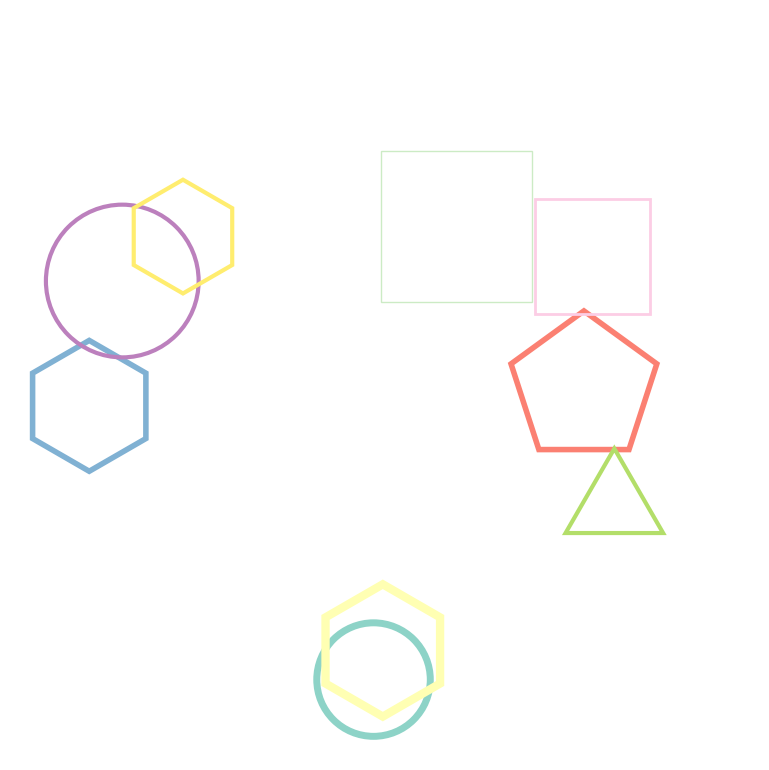[{"shape": "circle", "thickness": 2.5, "radius": 0.37, "center": [0.485, 0.117]}, {"shape": "hexagon", "thickness": 3, "radius": 0.43, "center": [0.497, 0.155]}, {"shape": "pentagon", "thickness": 2, "radius": 0.5, "center": [0.758, 0.497]}, {"shape": "hexagon", "thickness": 2, "radius": 0.42, "center": [0.116, 0.473]}, {"shape": "triangle", "thickness": 1.5, "radius": 0.37, "center": [0.798, 0.344]}, {"shape": "square", "thickness": 1, "radius": 0.38, "center": [0.769, 0.667]}, {"shape": "circle", "thickness": 1.5, "radius": 0.5, "center": [0.159, 0.635]}, {"shape": "square", "thickness": 0.5, "radius": 0.49, "center": [0.593, 0.705]}, {"shape": "hexagon", "thickness": 1.5, "radius": 0.37, "center": [0.238, 0.693]}]